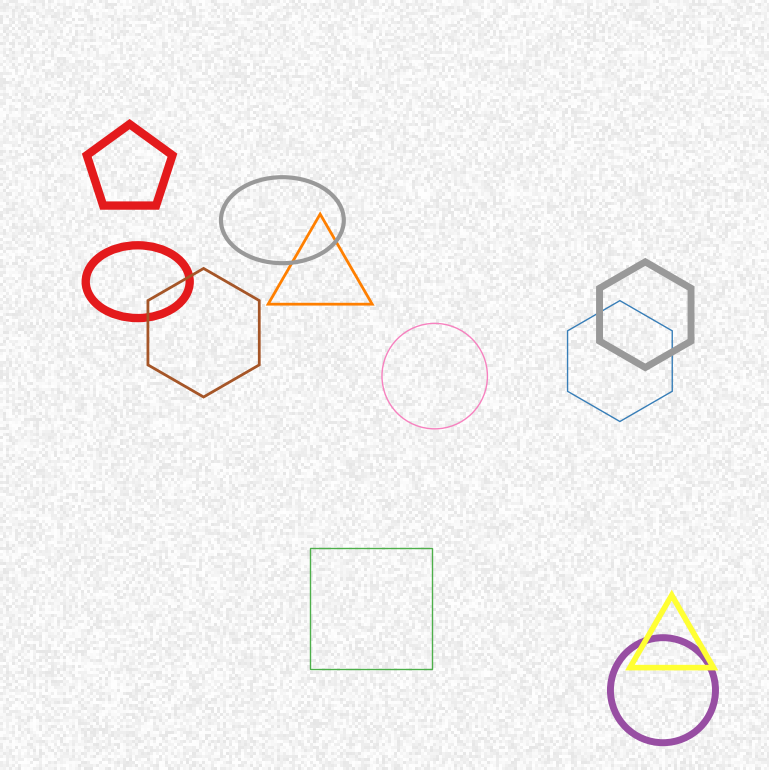[{"shape": "oval", "thickness": 3, "radius": 0.34, "center": [0.179, 0.634]}, {"shape": "pentagon", "thickness": 3, "radius": 0.29, "center": [0.168, 0.78]}, {"shape": "hexagon", "thickness": 0.5, "radius": 0.39, "center": [0.805, 0.531]}, {"shape": "square", "thickness": 0.5, "radius": 0.4, "center": [0.482, 0.21]}, {"shape": "circle", "thickness": 2.5, "radius": 0.34, "center": [0.861, 0.104]}, {"shape": "triangle", "thickness": 1, "radius": 0.39, "center": [0.416, 0.644]}, {"shape": "triangle", "thickness": 2, "radius": 0.31, "center": [0.872, 0.164]}, {"shape": "hexagon", "thickness": 1, "radius": 0.42, "center": [0.264, 0.568]}, {"shape": "circle", "thickness": 0.5, "radius": 0.34, "center": [0.565, 0.512]}, {"shape": "hexagon", "thickness": 2.5, "radius": 0.34, "center": [0.838, 0.591]}, {"shape": "oval", "thickness": 1.5, "radius": 0.4, "center": [0.367, 0.714]}]